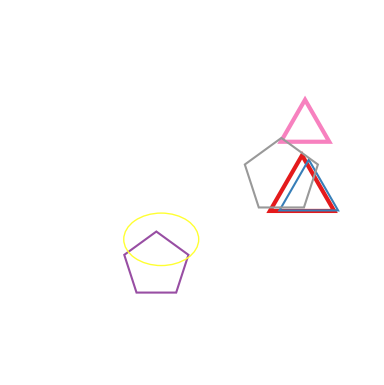[{"shape": "triangle", "thickness": 3, "radius": 0.48, "center": [0.785, 0.5]}, {"shape": "triangle", "thickness": 1.5, "radius": 0.44, "center": [0.802, 0.497]}, {"shape": "pentagon", "thickness": 1.5, "radius": 0.44, "center": [0.406, 0.311]}, {"shape": "oval", "thickness": 1, "radius": 0.49, "center": [0.419, 0.378]}, {"shape": "triangle", "thickness": 3, "radius": 0.36, "center": [0.792, 0.668]}, {"shape": "pentagon", "thickness": 1.5, "radius": 0.5, "center": [0.731, 0.542]}]